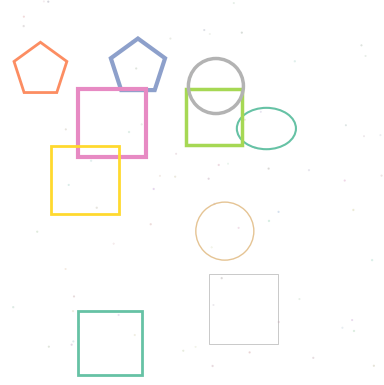[{"shape": "square", "thickness": 2, "radius": 0.41, "center": [0.285, 0.109]}, {"shape": "oval", "thickness": 1.5, "radius": 0.38, "center": [0.692, 0.666]}, {"shape": "pentagon", "thickness": 2, "radius": 0.36, "center": [0.105, 0.818]}, {"shape": "pentagon", "thickness": 3, "radius": 0.37, "center": [0.358, 0.826]}, {"shape": "square", "thickness": 3, "radius": 0.44, "center": [0.291, 0.681]}, {"shape": "square", "thickness": 2.5, "radius": 0.36, "center": [0.556, 0.696]}, {"shape": "square", "thickness": 2, "radius": 0.44, "center": [0.221, 0.533]}, {"shape": "circle", "thickness": 1, "radius": 0.38, "center": [0.584, 0.4]}, {"shape": "square", "thickness": 0.5, "radius": 0.45, "center": [0.632, 0.198]}, {"shape": "circle", "thickness": 2.5, "radius": 0.36, "center": [0.561, 0.777]}]